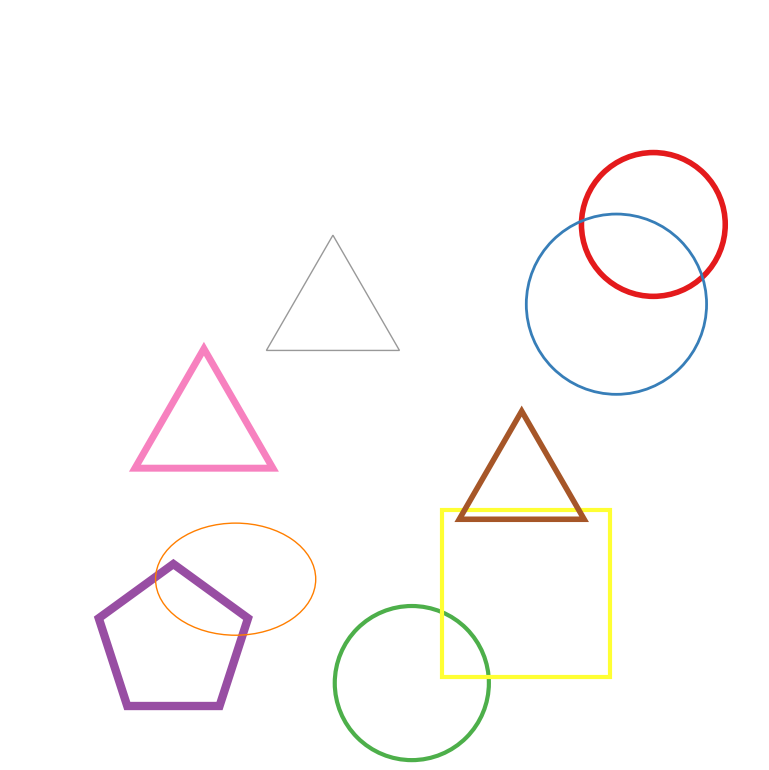[{"shape": "circle", "thickness": 2, "radius": 0.47, "center": [0.849, 0.708]}, {"shape": "circle", "thickness": 1, "radius": 0.59, "center": [0.801, 0.605]}, {"shape": "circle", "thickness": 1.5, "radius": 0.5, "center": [0.535, 0.113]}, {"shape": "pentagon", "thickness": 3, "radius": 0.51, "center": [0.225, 0.166]}, {"shape": "oval", "thickness": 0.5, "radius": 0.52, "center": [0.306, 0.248]}, {"shape": "square", "thickness": 1.5, "radius": 0.54, "center": [0.683, 0.229]}, {"shape": "triangle", "thickness": 2, "radius": 0.47, "center": [0.678, 0.372]}, {"shape": "triangle", "thickness": 2.5, "radius": 0.52, "center": [0.265, 0.444]}, {"shape": "triangle", "thickness": 0.5, "radius": 0.5, "center": [0.432, 0.595]}]